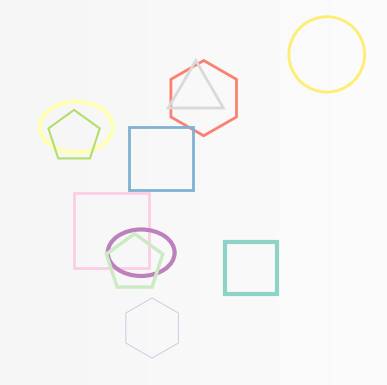[{"shape": "square", "thickness": 3, "radius": 0.34, "center": [0.647, 0.303]}, {"shape": "oval", "thickness": 3, "radius": 0.47, "center": [0.197, 0.67]}, {"shape": "hexagon", "thickness": 0.5, "radius": 0.39, "center": [0.392, 0.148]}, {"shape": "hexagon", "thickness": 2, "radius": 0.49, "center": [0.526, 0.745]}, {"shape": "square", "thickness": 2, "radius": 0.41, "center": [0.416, 0.589]}, {"shape": "pentagon", "thickness": 1.5, "radius": 0.35, "center": [0.191, 0.645]}, {"shape": "square", "thickness": 2, "radius": 0.49, "center": [0.288, 0.401]}, {"shape": "triangle", "thickness": 2, "radius": 0.41, "center": [0.505, 0.761]}, {"shape": "oval", "thickness": 3, "radius": 0.43, "center": [0.364, 0.344]}, {"shape": "pentagon", "thickness": 2.5, "radius": 0.38, "center": [0.347, 0.316]}, {"shape": "circle", "thickness": 2, "radius": 0.49, "center": [0.843, 0.859]}]